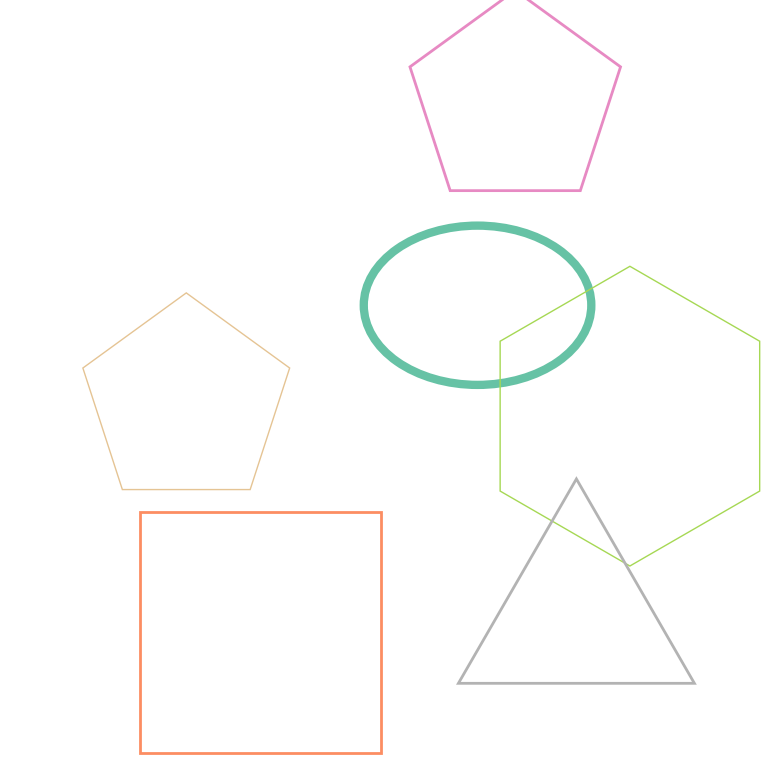[{"shape": "oval", "thickness": 3, "radius": 0.74, "center": [0.62, 0.604]}, {"shape": "square", "thickness": 1, "radius": 0.78, "center": [0.338, 0.179]}, {"shape": "pentagon", "thickness": 1, "radius": 0.72, "center": [0.669, 0.869]}, {"shape": "hexagon", "thickness": 0.5, "radius": 0.97, "center": [0.818, 0.46]}, {"shape": "pentagon", "thickness": 0.5, "radius": 0.71, "center": [0.242, 0.478]}, {"shape": "triangle", "thickness": 1, "radius": 0.88, "center": [0.749, 0.201]}]